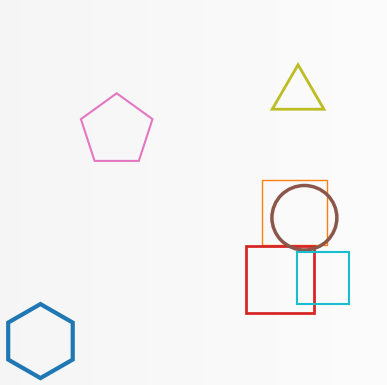[{"shape": "hexagon", "thickness": 3, "radius": 0.48, "center": [0.104, 0.114]}, {"shape": "square", "thickness": 1, "radius": 0.42, "center": [0.76, 0.448]}, {"shape": "square", "thickness": 2, "radius": 0.44, "center": [0.723, 0.274]}, {"shape": "circle", "thickness": 2.5, "radius": 0.42, "center": [0.786, 0.434]}, {"shape": "pentagon", "thickness": 1.5, "radius": 0.49, "center": [0.301, 0.661]}, {"shape": "triangle", "thickness": 2, "radius": 0.38, "center": [0.769, 0.755]}, {"shape": "square", "thickness": 1.5, "radius": 0.34, "center": [0.834, 0.278]}]